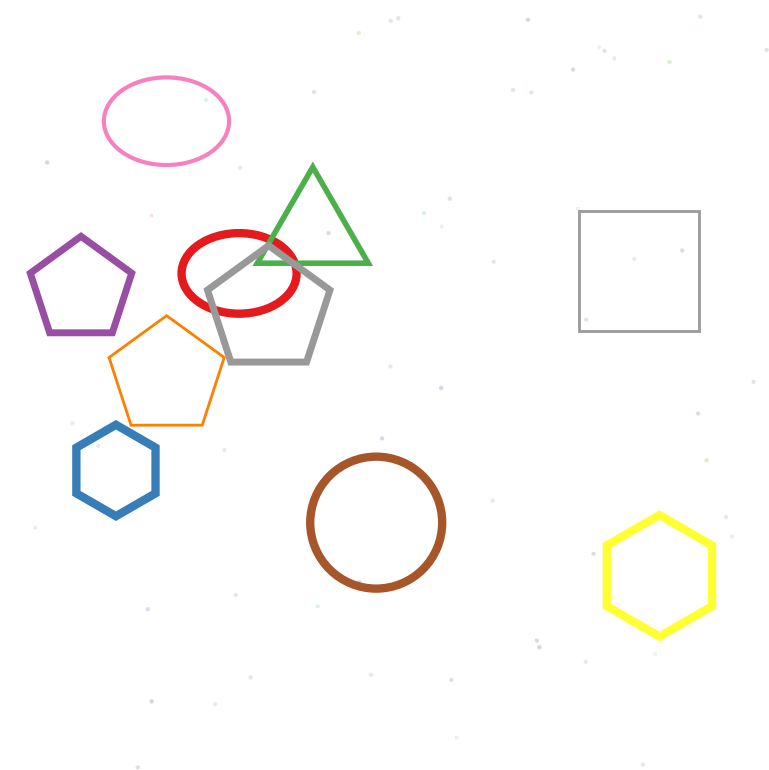[{"shape": "oval", "thickness": 3, "radius": 0.37, "center": [0.311, 0.645]}, {"shape": "hexagon", "thickness": 3, "radius": 0.3, "center": [0.151, 0.389]}, {"shape": "triangle", "thickness": 2, "radius": 0.42, "center": [0.406, 0.7]}, {"shape": "pentagon", "thickness": 2.5, "radius": 0.35, "center": [0.105, 0.624]}, {"shape": "pentagon", "thickness": 1, "radius": 0.39, "center": [0.216, 0.511]}, {"shape": "hexagon", "thickness": 3, "radius": 0.39, "center": [0.856, 0.252]}, {"shape": "circle", "thickness": 3, "radius": 0.43, "center": [0.489, 0.321]}, {"shape": "oval", "thickness": 1.5, "radius": 0.41, "center": [0.216, 0.843]}, {"shape": "square", "thickness": 1, "radius": 0.39, "center": [0.83, 0.648]}, {"shape": "pentagon", "thickness": 2.5, "radius": 0.42, "center": [0.349, 0.597]}]